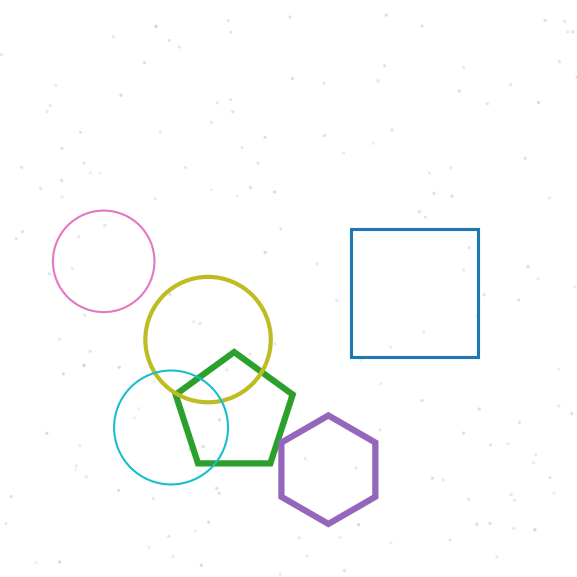[{"shape": "square", "thickness": 1.5, "radius": 0.55, "center": [0.718, 0.492]}, {"shape": "pentagon", "thickness": 3, "radius": 0.53, "center": [0.405, 0.283]}, {"shape": "hexagon", "thickness": 3, "radius": 0.47, "center": [0.569, 0.186]}, {"shape": "circle", "thickness": 1, "radius": 0.44, "center": [0.18, 0.547]}, {"shape": "circle", "thickness": 2, "radius": 0.54, "center": [0.36, 0.411]}, {"shape": "circle", "thickness": 1, "radius": 0.49, "center": [0.296, 0.259]}]